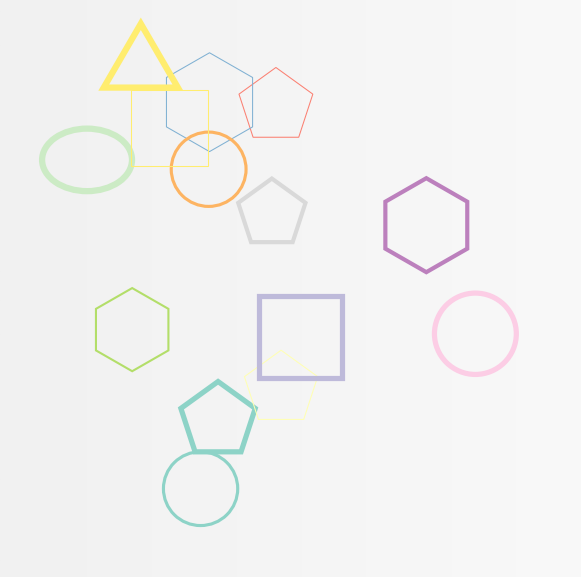[{"shape": "circle", "thickness": 1.5, "radius": 0.32, "center": [0.345, 0.153]}, {"shape": "pentagon", "thickness": 2.5, "radius": 0.34, "center": [0.375, 0.271]}, {"shape": "pentagon", "thickness": 0.5, "radius": 0.33, "center": [0.484, 0.326]}, {"shape": "square", "thickness": 2.5, "radius": 0.36, "center": [0.517, 0.416]}, {"shape": "pentagon", "thickness": 0.5, "radius": 0.33, "center": [0.475, 0.816]}, {"shape": "hexagon", "thickness": 0.5, "radius": 0.43, "center": [0.36, 0.822]}, {"shape": "circle", "thickness": 1.5, "radius": 0.32, "center": [0.359, 0.706]}, {"shape": "hexagon", "thickness": 1, "radius": 0.36, "center": [0.227, 0.428]}, {"shape": "circle", "thickness": 2.5, "radius": 0.35, "center": [0.818, 0.421]}, {"shape": "pentagon", "thickness": 2, "radius": 0.3, "center": [0.468, 0.629]}, {"shape": "hexagon", "thickness": 2, "radius": 0.41, "center": [0.733, 0.609]}, {"shape": "oval", "thickness": 3, "radius": 0.39, "center": [0.15, 0.722]}, {"shape": "triangle", "thickness": 3, "radius": 0.37, "center": [0.242, 0.884]}, {"shape": "square", "thickness": 0.5, "radius": 0.33, "center": [0.292, 0.778]}]